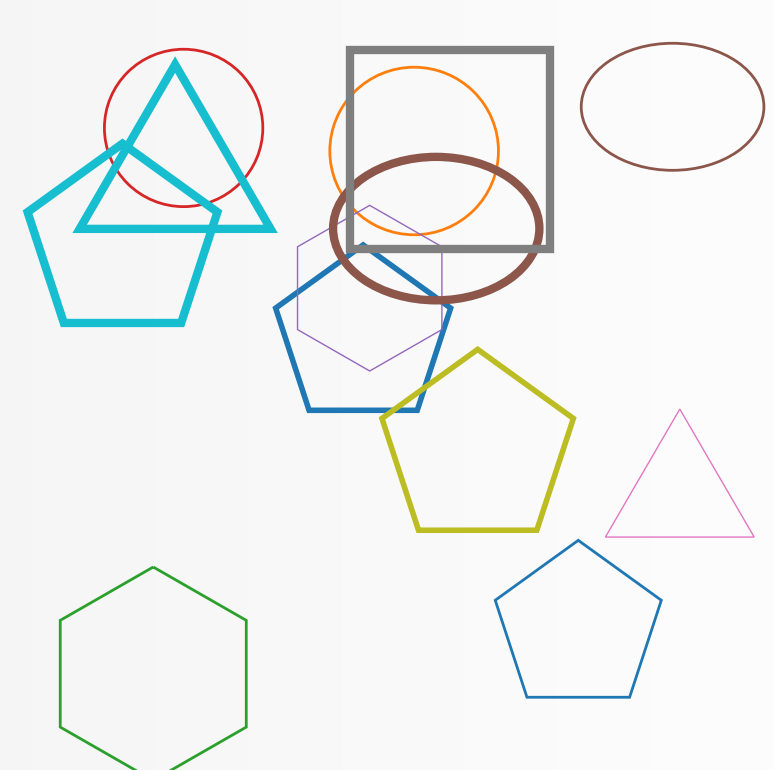[{"shape": "pentagon", "thickness": 2, "radius": 0.59, "center": [0.469, 0.563]}, {"shape": "pentagon", "thickness": 1, "radius": 0.56, "center": [0.746, 0.186]}, {"shape": "circle", "thickness": 1, "radius": 0.54, "center": [0.534, 0.804]}, {"shape": "hexagon", "thickness": 1, "radius": 0.69, "center": [0.198, 0.125]}, {"shape": "circle", "thickness": 1, "radius": 0.51, "center": [0.237, 0.834]}, {"shape": "hexagon", "thickness": 0.5, "radius": 0.54, "center": [0.477, 0.626]}, {"shape": "oval", "thickness": 3, "radius": 0.67, "center": [0.563, 0.703]}, {"shape": "oval", "thickness": 1, "radius": 0.59, "center": [0.868, 0.861]}, {"shape": "triangle", "thickness": 0.5, "radius": 0.55, "center": [0.877, 0.358]}, {"shape": "square", "thickness": 3, "radius": 0.65, "center": [0.581, 0.806]}, {"shape": "pentagon", "thickness": 2, "radius": 0.65, "center": [0.616, 0.416]}, {"shape": "pentagon", "thickness": 3, "radius": 0.64, "center": [0.158, 0.685]}, {"shape": "triangle", "thickness": 3, "radius": 0.71, "center": [0.226, 0.774]}]